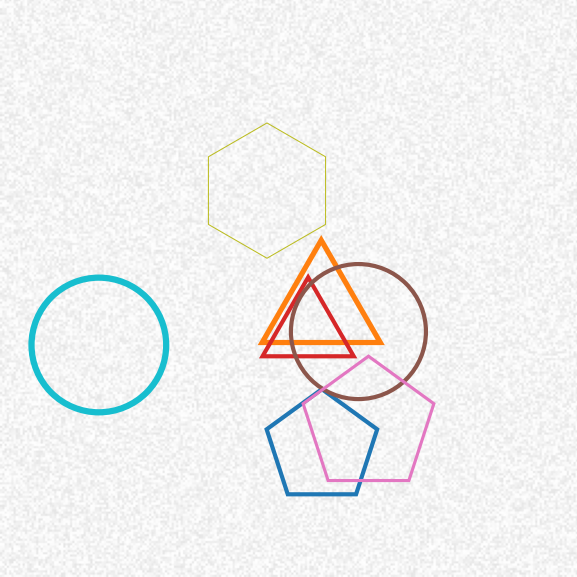[{"shape": "pentagon", "thickness": 2, "radius": 0.5, "center": [0.557, 0.225]}, {"shape": "triangle", "thickness": 2.5, "radius": 0.59, "center": [0.556, 0.465]}, {"shape": "triangle", "thickness": 2, "radius": 0.46, "center": [0.534, 0.428]}, {"shape": "circle", "thickness": 2, "radius": 0.58, "center": [0.621, 0.425]}, {"shape": "pentagon", "thickness": 1.5, "radius": 0.6, "center": [0.638, 0.263]}, {"shape": "hexagon", "thickness": 0.5, "radius": 0.59, "center": [0.462, 0.669]}, {"shape": "circle", "thickness": 3, "radius": 0.58, "center": [0.171, 0.402]}]